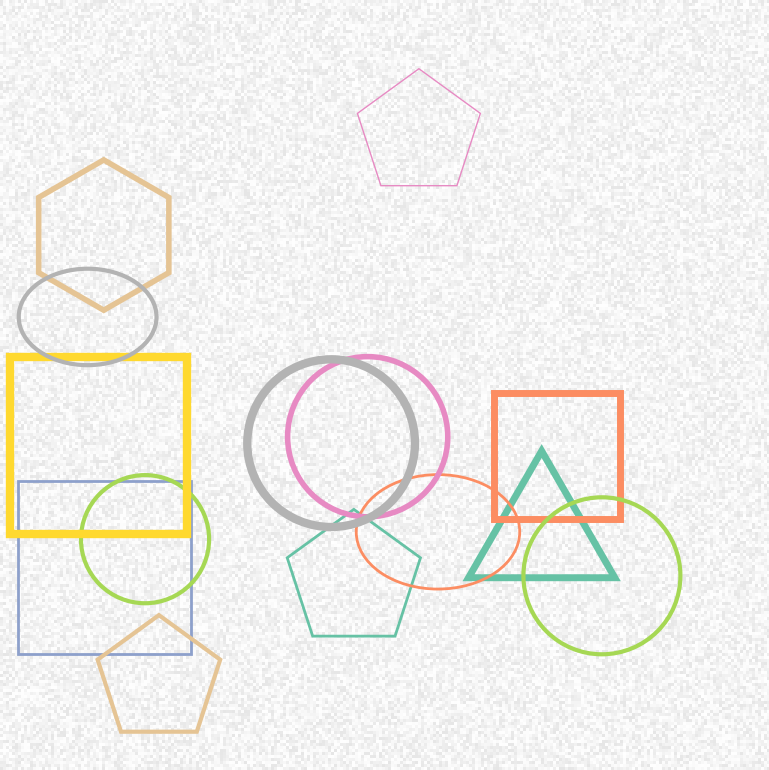[{"shape": "triangle", "thickness": 2.5, "radius": 0.55, "center": [0.703, 0.305]}, {"shape": "pentagon", "thickness": 1, "radius": 0.45, "center": [0.46, 0.247]}, {"shape": "square", "thickness": 2.5, "radius": 0.41, "center": [0.723, 0.408]}, {"shape": "oval", "thickness": 1, "radius": 0.53, "center": [0.569, 0.309]}, {"shape": "square", "thickness": 1, "radius": 0.56, "center": [0.136, 0.263]}, {"shape": "pentagon", "thickness": 0.5, "radius": 0.42, "center": [0.544, 0.827]}, {"shape": "circle", "thickness": 2, "radius": 0.52, "center": [0.478, 0.433]}, {"shape": "circle", "thickness": 1.5, "radius": 0.42, "center": [0.188, 0.3]}, {"shape": "circle", "thickness": 1.5, "radius": 0.51, "center": [0.782, 0.252]}, {"shape": "square", "thickness": 3, "radius": 0.57, "center": [0.128, 0.421]}, {"shape": "pentagon", "thickness": 1.5, "radius": 0.42, "center": [0.206, 0.117]}, {"shape": "hexagon", "thickness": 2, "radius": 0.49, "center": [0.135, 0.695]}, {"shape": "circle", "thickness": 3, "radius": 0.54, "center": [0.43, 0.424]}, {"shape": "oval", "thickness": 1.5, "radius": 0.45, "center": [0.114, 0.588]}]